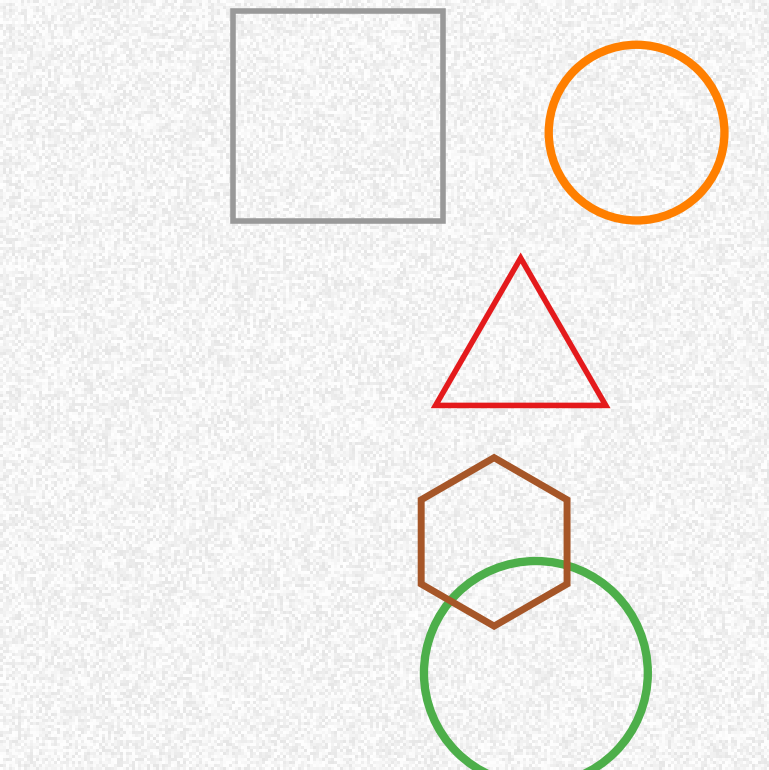[{"shape": "triangle", "thickness": 2, "radius": 0.64, "center": [0.676, 0.537]}, {"shape": "circle", "thickness": 3, "radius": 0.73, "center": [0.696, 0.126]}, {"shape": "circle", "thickness": 3, "radius": 0.57, "center": [0.827, 0.828]}, {"shape": "hexagon", "thickness": 2.5, "radius": 0.55, "center": [0.642, 0.296]}, {"shape": "square", "thickness": 2, "radius": 0.68, "center": [0.439, 0.849]}]